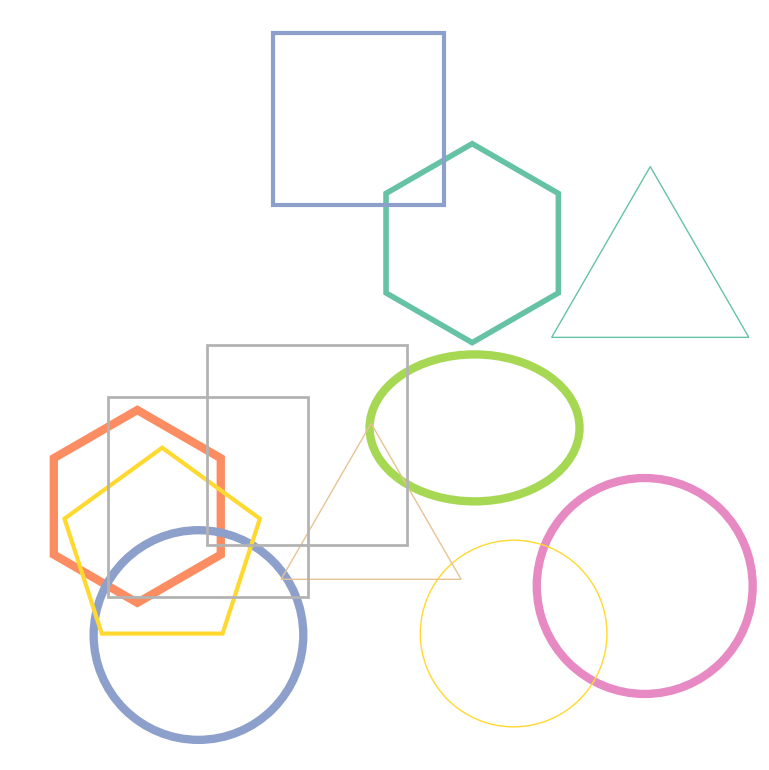[{"shape": "triangle", "thickness": 0.5, "radius": 0.74, "center": [0.844, 0.636]}, {"shape": "hexagon", "thickness": 2, "radius": 0.65, "center": [0.613, 0.684]}, {"shape": "hexagon", "thickness": 3, "radius": 0.63, "center": [0.178, 0.342]}, {"shape": "square", "thickness": 1.5, "radius": 0.56, "center": [0.466, 0.845]}, {"shape": "circle", "thickness": 3, "radius": 0.68, "center": [0.258, 0.175]}, {"shape": "circle", "thickness": 3, "radius": 0.7, "center": [0.837, 0.239]}, {"shape": "oval", "thickness": 3, "radius": 0.68, "center": [0.616, 0.444]}, {"shape": "circle", "thickness": 0.5, "radius": 0.61, "center": [0.667, 0.177]}, {"shape": "pentagon", "thickness": 1.5, "radius": 0.67, "center": [0.211, 0.285]}, {"shape": "triangle", "thickness": 0.5, "radius": 0.67, "center": [0.482, 0.315]}, {"shape": "square", "thickness": 1, "radius": 0.65, "center": [0.271, 0.354]}, {"shape": "square", "thickness": 1, "radius": 0.65, "center": [0.399, 0.423]}]